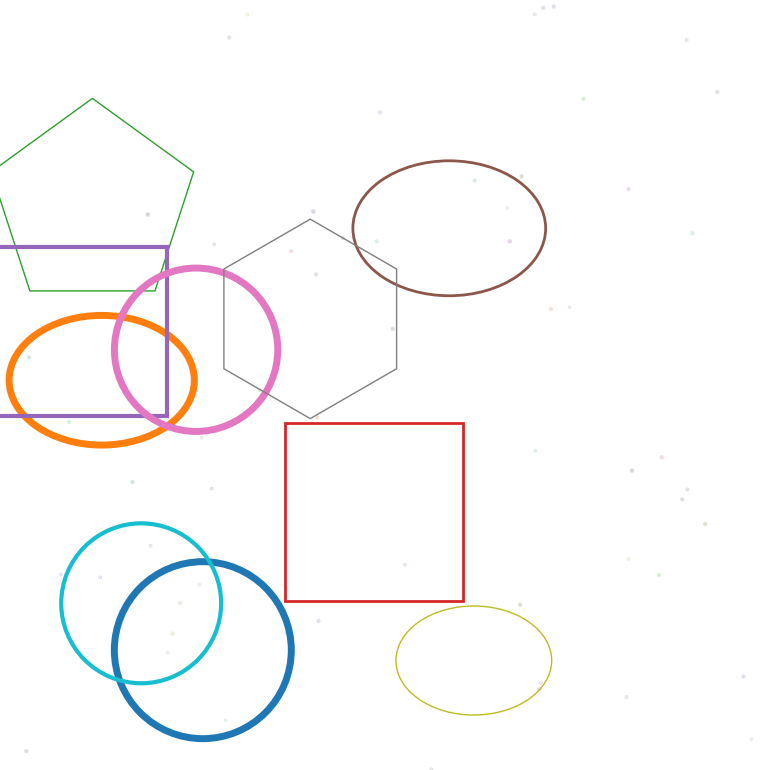[{"shape": "circle", "thickness": 2.5, "radius": 0.57, "center": [0.263, 0.156]}, {"shape": "oval", "thickness": 2.5, "radius": 0.6, "center": [0.132, 0.506]}, {"shape": "pentagon", "thickness": 0.5, "radius": 0.69, "center": [0.12, 0.734]}, {"shape": "square", "thickness": 1, "radius": 0.58, "center": [0.486, 0.335]}, {"shape": "square", "thickness": 1.5, "radius": 0.55, "center": [0.108, 0.57]}, {"shape": "oval", "thickness": 1, "radius": 0.63, "center": [0.583, 0.704]}, {"shape": "circle", "thickness": 2.5, "radius": 0.53, "center": [0.255, 0.546]}, {"shape": "hexagon", "thickness": 0.5, "radius": 0.65, "center": [0.403, 0.586]}, {"shape": "oval", "thickness": 0.5, "radius": 0.51, "center": [0.615, 0.142]}, {"shape": "circle", "thickness": 1.5, "radius": 0.52, "center": [0.183, 0.216]}]